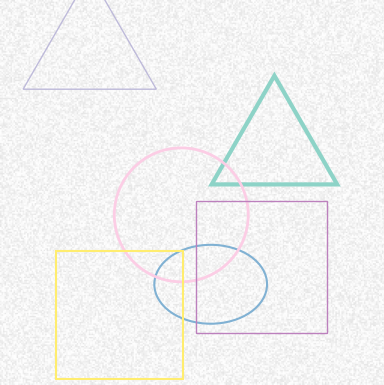[{"shape": "triangle", "thickness": 3, "radius": 0.94, "center": [0.713, 0.615]}, {"shape": "triangle", "thickness": 1, "radius": 1.0, "center": [0.233, 0.868]}, {"shape": "oval", "thickness": 1.5, "radius": 0.73, "center": [0.547, 0.262]}, {"shape": "circle", "thickness": 2, "radius": 0.87, "center": [0.471, 0.442]}, {"shape": "square", "thickness": 1, "radius": 0.86, "center": [0.679, 0.307]}, {"shape": "square", "thickness": 1.5, "radius": 0.83, "center": [0.31, 0.182]}]